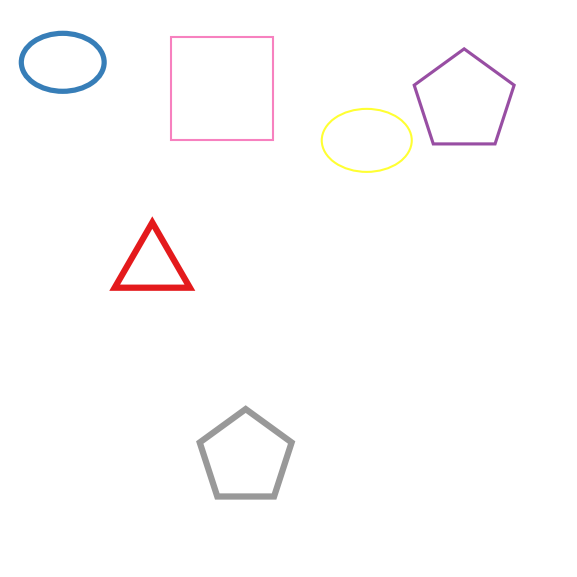[{"shape": "triangle", "thickness": 3, "radius": 0.38, "center": [0.264, 0.539]}, {"shape": "oval", "thickness": 2.5, "radius": 0.36, "center": [0.109, 0.891]}, {"shape": "pentagon", "thickness": 1.5, "radius": 0.45, "center": [0.804, 0.824]}, {"shape": "oval", "thickness": 1, "radius": 0.39, "center": [0.635, 0.756]}, {"shape": "square", "thickness": 1, "radius": 0.44, "center": [0.385, 0.846]}, {"shape": "pentagon", "thickness": 3, "radius": 0.42, "center": [0.425, 0.207]}]